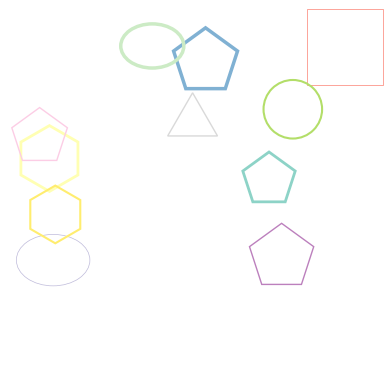[{"shape": "pentagon", "thickness": 2, "radius": 0.36, "center": [0.699, 0.534]}, {"shape": "hexagon", "thickness": 2, "radius": 0.43, "center": [0.128, 0.588]}, {"shape": "oval", "thickness": 0.5, "radius": 0.48, "center": [0.138, 0.324]}, {"shape": "square", "thickness": 0.5, "radius": 0.49, "center": [0.896, 0.879]}, {"shape": "pentagon", "thickness": 2.5, "radius": 0.44, "center": [0.534, 0.84]}, {"shape": "circle", "thickness": 1.5, "radius": 0.38, "center": [0.761, 0.716]}, {"shape": "pentagon", "thickness": 1, "radius": 0.38, "center": [0.103, 0.645]}, {"shape": "triangle", "thickness": 1, "radius": 0.37, "center": [0.5, 0.684]}, {"shape": "pentagon", "thickness": 1, "radius": 0.44, "center": [0.731, 0.332]}, {"shape": "oval", "thickness": 2.5, "radius": 0.41, "center": [0.396, 0.881]}, {"shape": "hexagon", "thickness": 1.5, "radius": 0.37, "center": [0.144, 0.443]}]